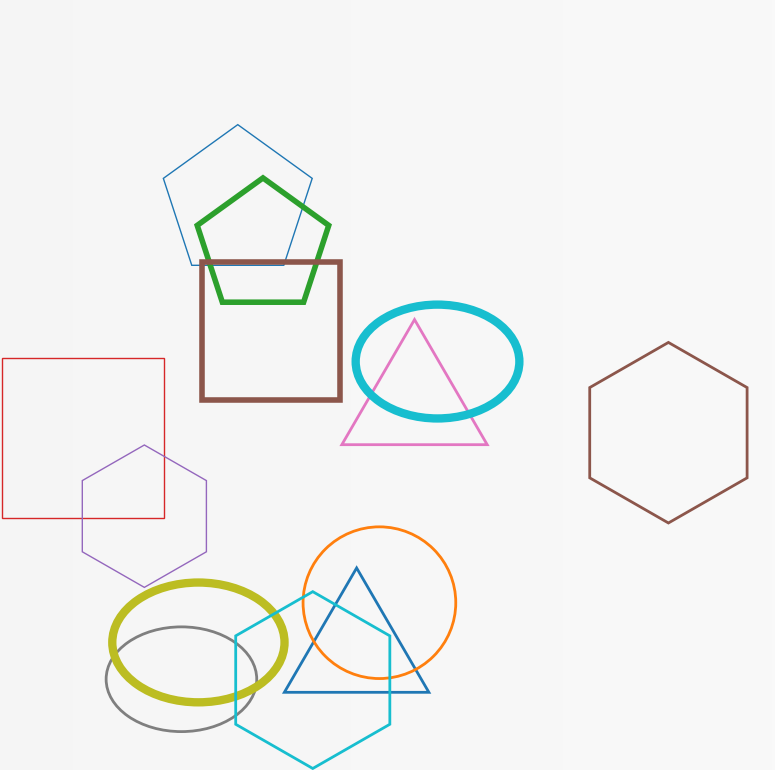[{"shape": "triangle", "thickness": 1, "radius": 0.54, "center": [0.46, 0.155]}, {"shape": "pentagon", "thickness": 0.5, "radius": 0.5, "center": [0.307, 0.737]}, {"shape": "circle", "thickness": 1, "radius": 0.49, "center": [0.49, 0.217]}, {"shape": "pentagon", "thickness": 2, "radius": 0.45, "center": [0.339, 0.68]}, {"shape": "square", "thickness": 0.5, "radius": 0.52, "center": [0.107, 0.431]}, {"shape": "hexagon", "thickness": 0.5, "radius": 0.46, "center": [0.186, 0.33]}, {"shape": "square", "thickness": 2, "radius": 0.45, "center": [0.35, 0.57]}, {"shape": "hexagon", "thickness": 1, "radius": 0.59, "center": [0.862, 0.438]}, {"shape": "triangle", "thickness": 1, "radius": 0.54, "center": [0.535, 0.477]}, {"shape": "oval", "thickness": 1, "radius": 0.49, "center": [0.234, 0.118]}, {"shape": "oval", "thickness": 3, "radius": 0.56, "center": [0.256, 0.166]}, {"shape": "hexagon", "thickness": 1, "radius": 0.57, "center": [0.404, 0.117]}, {"shape": "oval", "thickness": 3, "radius": 0.53, "center": [0.565, 0.53]}]